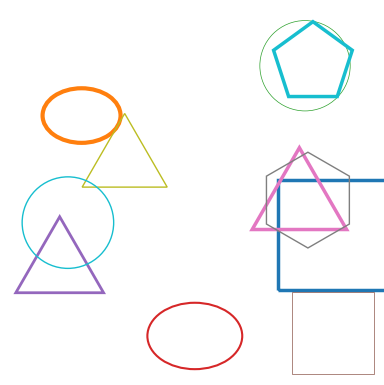[{"shape": "square", "thickness": 2.5, "radius": 0.72, "center": [0.866, 0.39]}, {"shape": "oval", "thickness": 3, "radius": 0.51, "center": [0.212, 0.7]}, {"shape": "circle", "thickness": 0.5, "radius": 0.59, "center": [0.792, 0.829]}, {"shape": "oval", "thickness": 1.5, "radius": 0.62, "center": [0.506, 0.127]}, {"shape": "triangle", "thickness": 2, "radius": 0.66, "center": [0.155, 0.305]}, {"shape": "square", "thickness": 0.5, "radius": 0.54, "center": [0.865, 0.135]}, {"shape": "triangle", "thickness": 2.5, "radius": 0.71, "center": [0.778, 0.475]}, {"shape": "hexagon", "thickness": 1, "radius": 0.62, "center": [0.8, 0.48]}, {"shape": "triangle", "thickness": 1, "radius": 0.64, "center": [0.324, 0.578]}, {"shape": "circle", "thickness": 1, "radius": 0.59, "center": [0.176, 0.422]}, {"shape": "pentagon", "thickness": 2.5, "radius": 0.54, "center": [0.813, 0.836]}]